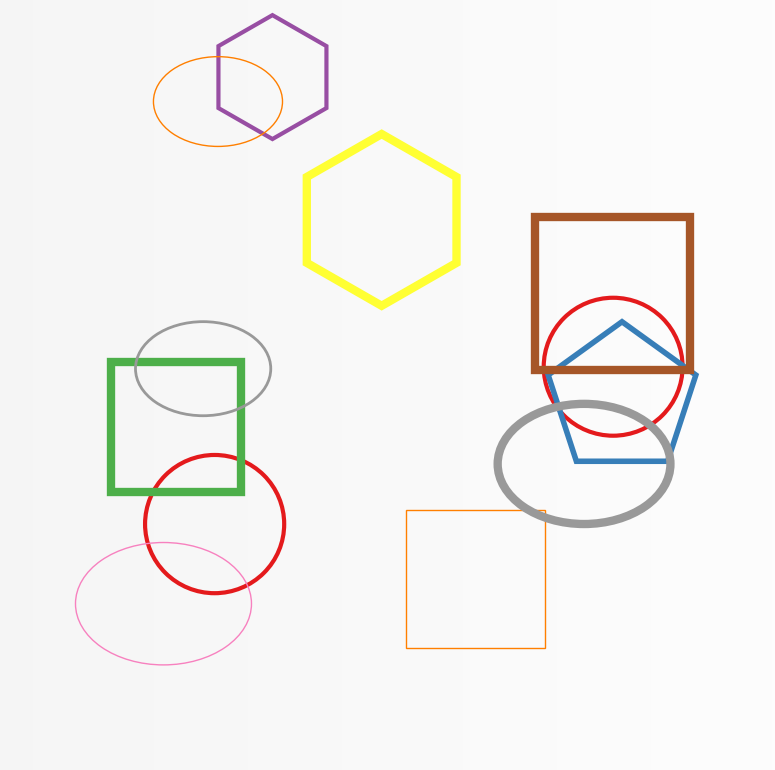[{"shape": "circle", "thickness": 1.5, "radius": 0.45, "center": [0.791, 0.524]}, {"shape": "circle", "thickness": 1.5, "radius": 0.45, "center": [0.277, 0.319]}, {"shape": "pentagon", "thickness": 2, "radius": 0.5, "center": [0.803, 0.482]}, {"shape": "square", "thickness": 3, "radius": 0.42, "center": [0.227, 0.445]}, {"shape": "hexagon", "thickness": 1.5, "radius": 0.4, "center": [0.352, 0.9]}, {"shape": "oval", "thickness": 0.5, "radius": 0.42, "center": [0.281, 0.868]}, {"shape": "square", "thickness": 0.5, "radius": 0.45, "center": [0.614, 0.248]}, {"shape": "hexagon", "thickness": 3, "radius": 0.56, "center": [0.492, 0.714]}, {"shape": "square", "thickness": 3, "radius": 0.5, "center": [0.79, 0.619]}, {"shape": "oval", "thickness": 0.5, "radius": 0.57, "center": [0.211, 0.216]}, {"shape": "oval", "thickness": 1, "radius": 0.44, "center": [0.262, 0.521]}, {"shape": "oval", "thickness": 3, "radius": 0.56, "center": [0.754, 0.397]}]